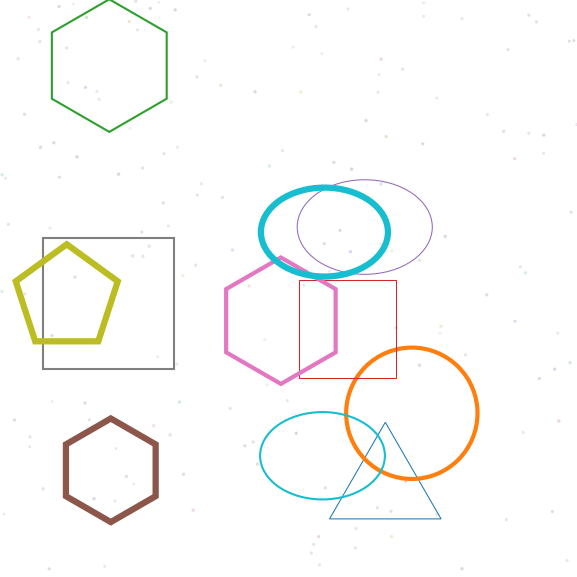[{"shape": "triangle", "thickness": 0.5, "radius": 0.56, "center": [0.667, 0.156]}, {"shape": "circle", "thickness": 2, "radius": 0.57, "center": [0.713, 0.284]}, {"shape": "hexagon", "thickness": 1, "radius": 0.57, "center": [0.189, 0.886]}, {"shape": "square", "thickness": 0.5, "radius": 0.42, "center": [0.601, 0.429]}, {"shape": "oval", "thickness": 0.5, "radius": 0.58, "center": [0.632, 0.606]}, {"shape": "hexagon", "thickness": 3, "radius": 0.45, "center": [0.192, 0.185]}, {"shape": "hexagon", "thickness": 2, "radius": 0.55, "center": [0.486, 0.444]}, {"shape": "square", "thickness": 1, "radius": 0.57, "center": [0.188, 0.473]}, {"shape": "pentagon", "thickness": 3, "radius": 0.46, "center": [0.116, 0.483]}, {"shape": "oval", "thickness": 1, "radius": 0.54, "center": [0.558, 0.21]}, {"shape": "oval", "thickness": 3, "radius": 0.55, "center": [0.562, 0.597]}]